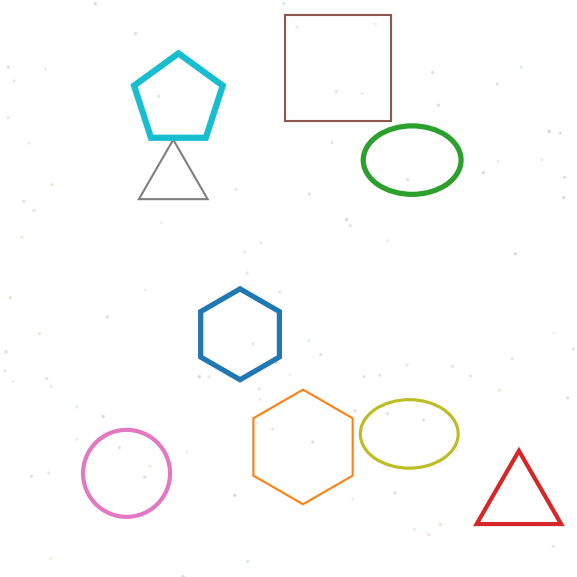[{"shape": "hexagon", "thickness": 2.5, "radius": 0.39, "center": [0.416, 0.42]}, {"shape": "hexagon", "thickness": 1, "radius": 0.5, "center": [0.525, 0.225]}, {"shape": "oval", "thickness": 2.5, "radius": 0.42, "center": [0.714, 0.722]}, {"shape": "triangle", "thickness": 2, "radius": 0.42, "center": [0.899, 0.134]}, {"shape": "square", "thickness": 1, "radius": 0.46, "center": [0.586, 0.882]}, {"shape": "circle", "thickness": 2, "radius": 0.38, "center": [0.219, 0.179]}, {"shape": "triangle", "thickness": 1, "radius": 0.34, "center": [0.3, 0.689]}, {"shape": "oval", "thickness": 1.5, "radius": 0.42, "center": [0.709, 0.248]}, {"shape": "pentagon", "thickness": 3, "radius": 0.4, "center": [0.309, 0.826]}]